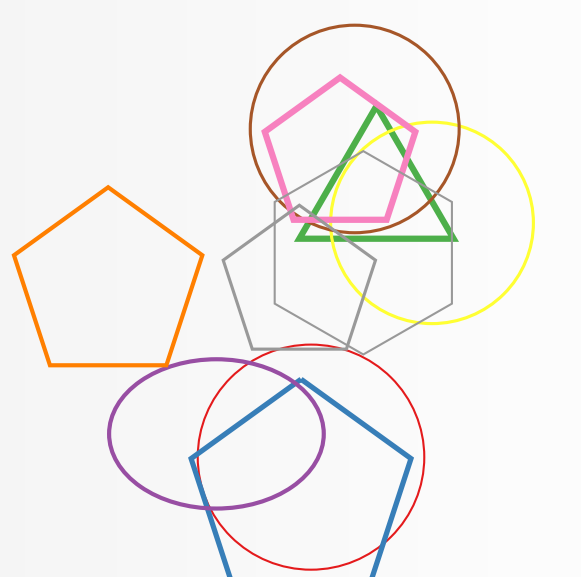[{"shape": "circle", "thickness": 1, "radius": 0.97, "center": [0.535, 0.208]}, {"shape": "pentagon", "thickness": 2.5, "radius": 0.99, "center": [0.518, 0.144]}, {"shape": "triangle", "thickness": 3, "radius": 0.77, "center": [0.648, 0.662]}, {"shape": "oval", "thickness": 2, "radius": 0.92, "center": [0.372, 0.248]}, {"shape": "pentagon", "thickness": 2, "radius": 0.85, "center": [0.186, 0.504]}, {"shape": "circle", "thickness": 1.5, "radius": 0.87, "center": [0.743, 0.613]}, {"shape": "circle", "thickness": 1.5, "radius": 0.9, "center": [0.61, 0.776]}, {"shape": "pentagon", "thickness": 3, "radius": 0.68, "center": [0.585, 0.729]}, {"shape": "hexagon", "thickness": 1, "radius": 0.88, "center": [0.625, 0.561]}, {"shape": "pentagon", "thickness": 1.5, "radius": 0.69, "center": [0.515, 0.506]}]